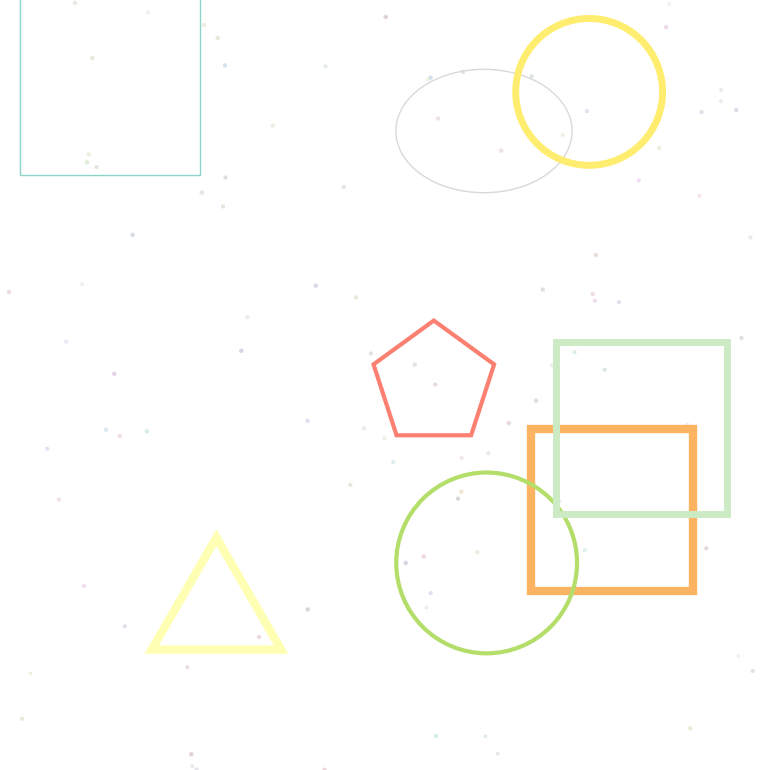[{"shape": "square", "thickness": 0.5, "radius": 0.59, "center": [0.143, 0.889]}, {"shape": "triangle", "thickness": 3, "radius": 0.48, "center": [0.281, 0.205]}, {"shape": "pentagon", "thickness": 1.5, "radius": 0.41, "center": [0.563, 0.501]}, {"shape": "square", "thickness": 3, "radius": 0.52, "center": [0.795, 0.338]}, {"shape": "circle", "thickness": 1.5, "radius": 0.59, "center": [0.632, 0.269]}, {"shape": "oval", "thickness": 0.5, "radius": 0.57, "center": [0.629, 0.83]}, {"shape": "square", "thickness": 2.5, "radius": 0.56, "center": [0.833, 0.444]}, {"shape": "circle", "thickness": 2.5, "radius": 0.48, "center": [0.765, 0.881]}]